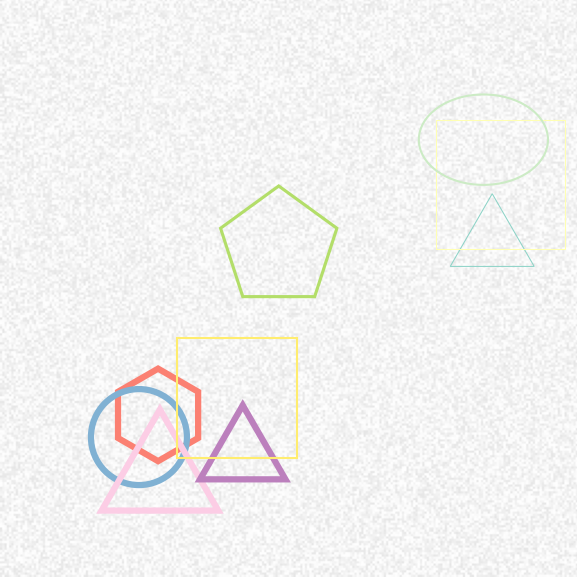[{"shape": "triangle", "thickness": 0.5, "radius": 0.42, "center": [0.852, 0.58]}, {"shape": "square", "thickness": 0.5, "radius": 0.56, "center": [0.867, 0.68]}, {"shape": "hexagon", "thickness": 3, "radius": 0.4, "center": [0.274, 0.281]}, {"shape": "circle", "thickness": 3, "radius": 0.42, "center": [0.241, 0.242]}, {"shape": "pentagon", "thickness": 1.5, "radius": 0.53, "center": [0.483, 0.571]}, {"shape": "triangle", "thickness": 3, "radius": 0.58, "center": [0.277, 0.173]}, {"shape": "triangle", "thickness": 3, "radius": 0.43, "center": [0.42, 0.212]}, {"shape": "oval", "thickness": 1, "radius": 0.56, "center": [0.837, 0.757]}, {"shape": "square", "thickness": 1, "radius": 0.52, "center": [0.41, 0.31]}]